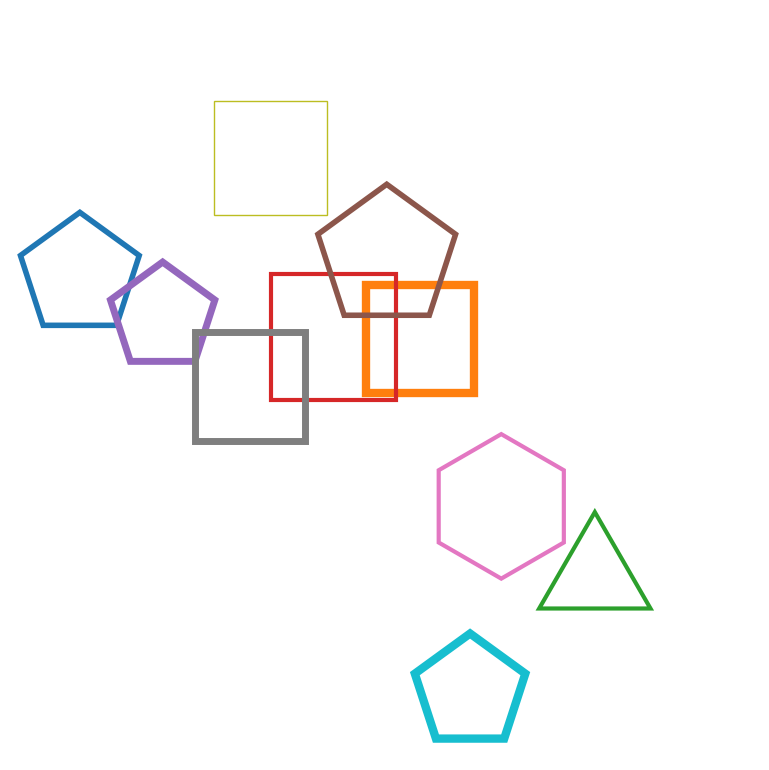[{"shape": "pentagon", "thickness": 2, "radius": 0.41, "center": [0.104, 0.643]}, {"shape": "square", "thickness": 3, "radius": 0.35, "center": [0.545, 0.56]}, {"shape": "triangle", "thickness": 1.5, "radius": 0.42, "center": [0.772, 0.251]}, {"shape": "square", "thickness": 1.5, "radius": 0.41, "center": [0.433, 0.562]}, {"shape": "pentagon", "thickness": 2.5, "radius": 0.36, "center": [0.211, 0.588]}, {"shape": "pentagon", "thickness": 2, "radius": 0.47, "center": [0.502, 0.667]}, {"shape": "hexagon", "thickness": 1.5, "radius": 0.47, "center": [0.651, 0.342]}, {"shape": "square", "thickness": 2.5, "radius": 0.36, "center": [0.325, 0.498]}, {"shape": "square", "thickness": 0.5, "radius": 0.37, "center": [0.351, 0.795]}, {"shape": "pentagon", "thickness": 3, "radius": 0.38, "center": [0.61, 0.102]}]